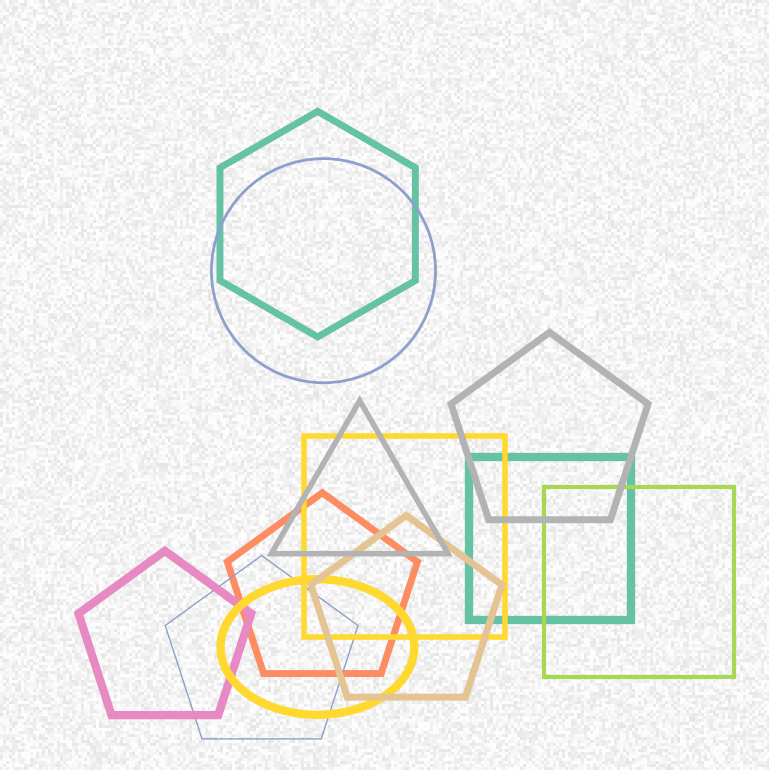[{"shape": "hexagon", "thickness": 2.5, "radius": 0.73, "center": [0.413, 0.709]}, {"shape": "square", "thickness": 3, "radius": 0.53, "center": [0.714, 0.301]}, {"shape": "pentagon", "thickness": 2.5, "radius": 0.65, "center": [0.419, 0.23]}, {"shape": "pentagon", "thickness": 0.5, "radius": 0.66, "center": [0.34, 0.147]}, {"shape": "circle", "thickness": 1, "radius": 0.73, "center": [0.42, 0.648]}, {"shape": "pentagon", "thickness": 3, "radius": 0.59, "center": [0.214, 0.167]}, {"shape": "square", "thickness": 1.5, "radius": 0.62, "center": [0.83, 0.245]}, {"shape": "oval", "thickness": 3, "radius": 0.63, "center": [0.412, 0.16]}, {"shape": "square", "thickness": 2, "radius": 0.65, "center": [0.525, 0.303]}, {"shape": "pentagon", "thickness": 2.5, "radius": 0.65, "center": [0.528, 0.2]}, {"shape": "triangle", "thickness": 2, "radius": 0.66, "center": [0.467, 0.347]}, {"shape": "pentagon", "thickness": 2.5, "radius": 0.67, "center": [0.714, 0.434]}]